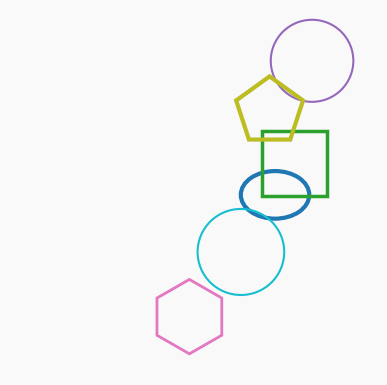[{"shape": "oval", "thickness": 3, "radius": 0.44, "center": [0.71, 0.494]}, {"shape": "square", "thickness": 2.5, "radius": 0.42, "center": [0.76, 0.575]}, {"shape": "circle", "thickness": 1.5, "radius": 0.53, "center": [0.805, 0.842]}, {"shape": "hexagon", "thickness": 2, "radius": 0.48, "center": [0.489, 0.178]}, {"shape": "pentagon", "thickness": 3, "radius": 0.45, "center": [0.696, 0.711]}, {"shape": "circle", "thickness": 1.5, "radius": 0.56, "center": [0.622, 0.346]}]